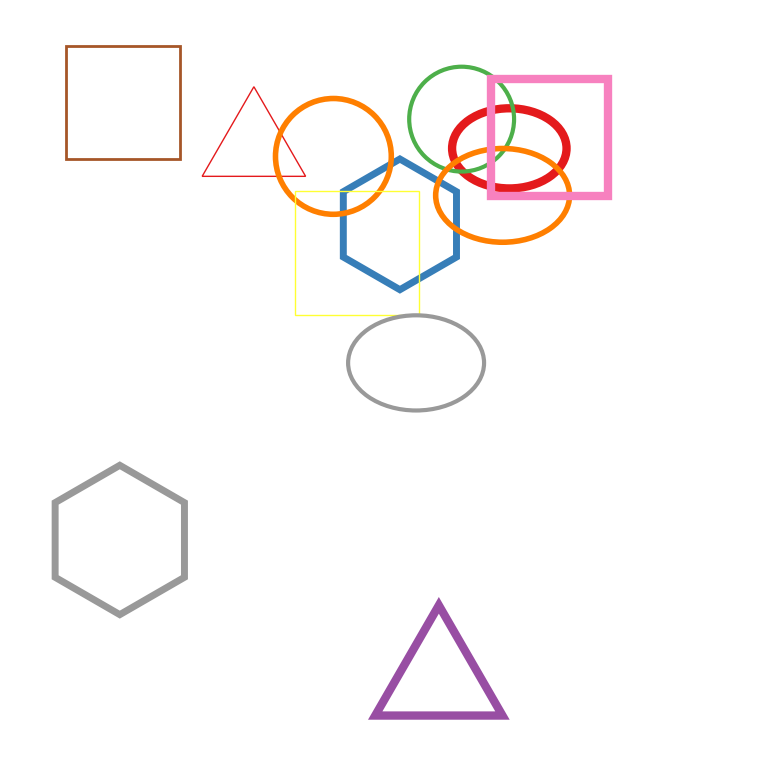[{"shape": "oval", "thickness": 3, "radius": 0.37, "center": [0.661, 0.807]}, {"shape": "triangle", "thickness": 0.5, "radius": 0.39, "center": [0.33, 0.81]}, {"shape": "hexagon", "thickness": 2.5, "radius": 0.42, "center": [0.519, 0.709]}, {"shape": "circle", "thickness": 1.5, "radius": 0.34, "center": [0.6, 0.845]}, {"shape": "triangle", "thickness": 3, "radius": 0.48, "center": [0.57, 0.118]}, {"shape": "circle", "thickness": 2, "radius": 0.38, "center": [0.433, 0.797]}, {"shape": "oval", "thickness": 2, "radius": 0.43, "center": [0.653, 0.746]}, {"shape": "square", "thickness": 0.5, "radius": 0.4, "center": [0.464, 0.671]}, {"shape": "square", "thickness": 1, "radius": 0.37, "center": [0.16, 0.867]}, {"shape": "square", "thickness": 3, "radius": 0.38, "center": [0.713, 0.821]}, {"shape": "oval", "thickness": 1.5, "radius": 0.44, "center": [0.54, 0.529]}, {"shape": "hexagon", "thickness": 2.5, "radius": 0.48, "center": [0.156, 0.299]}]